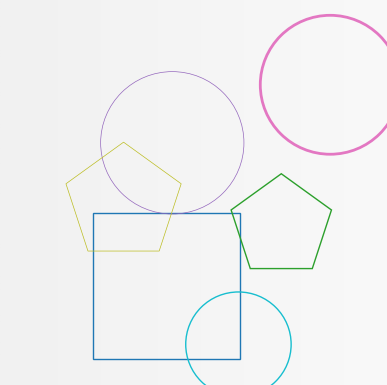[{"shape": "square", "thickness": 1, "radius": 0.95, "center": [0.429, 0.257]}, {"shape": "pentagon", "thickness": 1, "radius": 0.68, "center": [0.726, 0.413]}, {"shape": "circle", "thickness": 0.5, "radius": 0.92, "center": [0.445, 0.629]}, {"shape": "circle", "thickness": 2, "radius": 0.9, "center": [0.852, 0.78]}, {"shape": "pentagon", "thickness": 0.5, "radius": 0.78, "center": [0.319, 0.474]}, {"shape": "circle", "thickness": 1, "radius": 0.68, "center": [0.615, 0.106]}]